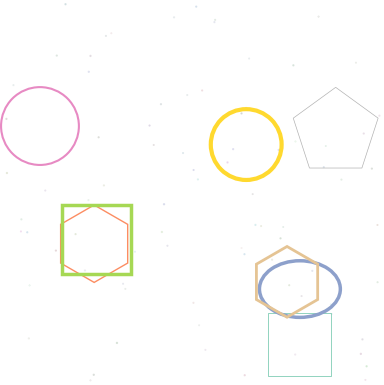[{"shape": "square", "thickness": 0.5, "radius": 0.41, "center": [0.777, 0.106]}, {"shape": "hexagon", "thickness": 1, "radius": 0.5, "center": [0.245, 0.367]}, {"shape": "oval", "thickness": 2.5, "radius": 0.53, "center": [0.779, 0.249]}, {"shape": "circle", "thickness": 1.5, "radius": 0.51, "center": [0.104, 0.673]}, {"shape": "square", "thickness": 2.5, "radius": 0.45, "center": [0.251, 0.378]}, {"shape": "circle", "thickness": 3, "radius": 0.46, "center": [0.639, 0.625]}, {"shape": "hexagon", "thickness": 2, "radius": 0.46, "center": [0.746, 0.268]}, {"shape": "pentagon", "thickness": 0.5, "radius": 0.58, "center": [0.872, 0.657]}]